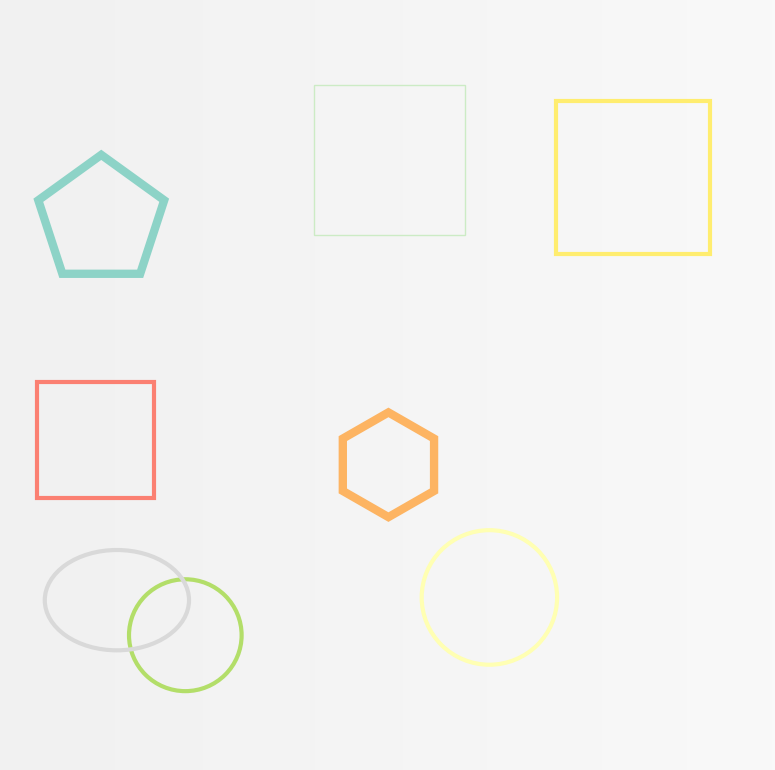[{"shape": "pentagon", "thickness": 3, "radius": 0.43, "center": [0.131, 0.714]}, {"shape": "circle", "thickness": 1.5, "radius": 0.44, "center": [0.631, 0.224]}, {"shape": "square", "thickness": 1.5, "radius": 0.38, "center": [0.123, 0.429]}, {"shape": "hexagon", "thickness": 3, "radius": 0.34, "center": [0.501, 0.396]}, {"shape": "circle", "thickness": 1.5, "radius": 0.36, "center": [0.239, 0.175]}, {"shape": "oval", "thickness": 1.5, "radius": 0.47, "center": [0.151, 0.221]}, {"shape": "square", "thickness": 0.5, "radius": 0.49, "center": [0.503, 0.792]}, {"shape": "square", "thickness": 1.5, "radius": 0.5, "center": [0.817, 0.769]}]